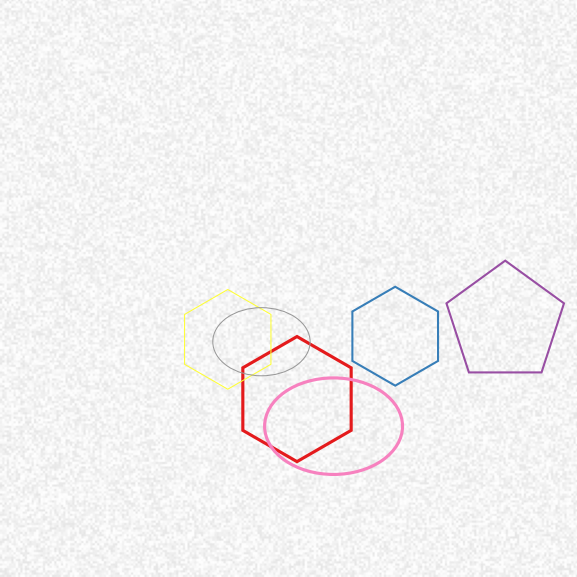[{"shape": "hexagon", "thickness": 1.5, "radius": 0.54, "center": [0.514, 0.308]}, {"shape": "hexagon", "thickness": 1, "radius": 0.43, "center": [0.684, 0.417]}, {"shape": "pentagon", "thickness": 1, "radius": 0.53, "center": [0.875, 0.441]}, {"shape": "hexagon", "thickness": 0.5, "radius": 0.43, "center": [0.394, 0.412]}, {"shape": "oval", "thickness": 1.5, "radius": 0.6, "center": [0.578, 0.261]}, {"shape": "oval", "thickness": 0.5, "radius": 0.42, "center": [0.453, 0.407]}]